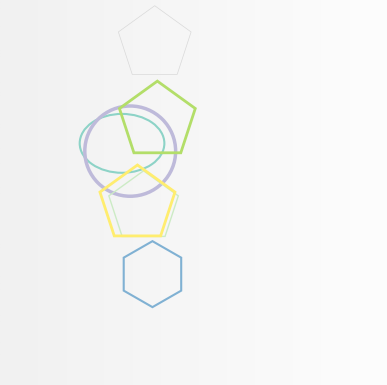[{"shape": "oval", "thickness": 1.5, "radius": 0.55, "center": [0.315, 0.628]}, {"shape": "circle", "thickness": 2.5, "radius": 0.59, "center": [0.336, 0.607]}, {"shape": "hexagon", "thickness": 1.5, "radius": 0.43, "center": [0.393, 0.288]}, {"shape": "pentagon", "thickness": 2, "radius": 0.51, "center": [0.406, 0.686]}, {"shape": "pentagon", "thickness": 0.5, "radius": 0.49, "center": [0.399, 0.887]}, {"shape": "pentagon", "thickness": 1, "radius": 0.47, "center": [0.371, 0.462]}, {"shape": "pentagon", "thickness": 2, "radius": 0.51, "center": [0.355, 0.47]}]